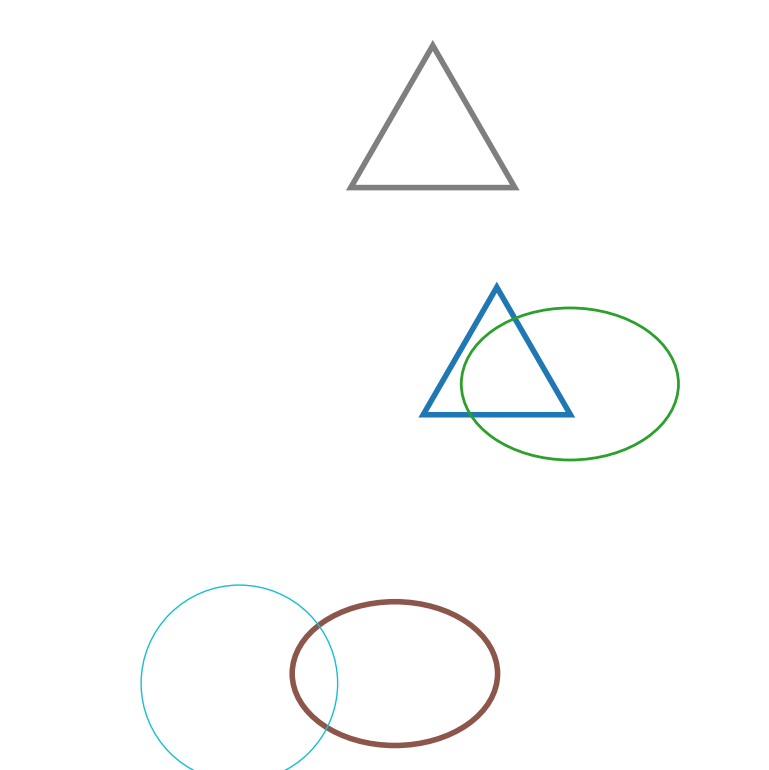[{"shape": "triangle", "thickness": 2, "radius": 0.55, "center": [0.645, 0.517]}, {"shape": "oval", "thickness": 1, "radius": 0.71, "center": [0.74, 0.501]}, {"shape": "oval", "thickness": 2, "radius": 0.67, "center": [0.513, 0.125]}, {"shape": "triangle", "thickness": 2, "radius": 0.62, "center": [0.562, 0.818]}, {"shape": "circle", "thickness": 0.5, "radius": 0.64, "center": [0.311, 0.113]}]